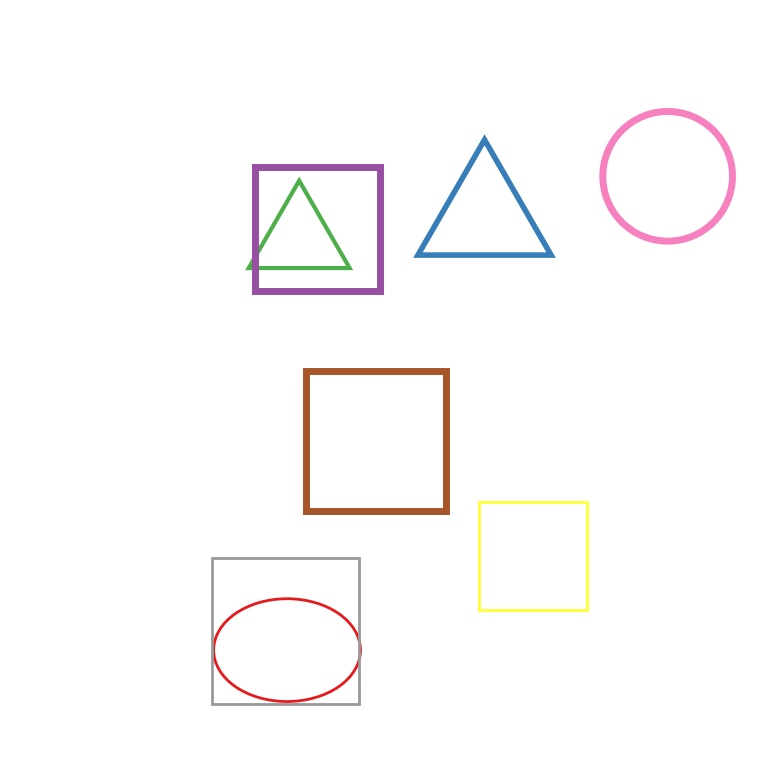[{"shape": "oval", "thickness": 1, "radius": 0.48, "center": [0.373, 0.156]}, {"shape": "triangle", "thickness": 2, "radius": 0.5, "center": [0.629, 0.719]}, {"shape": "triangle", "thickness": 1.5, "radius": 0.38, "center": [0.389, 0.69]}, {"shape": "square", "thickness": 2.5, "radius": 0.4, "center": [0.412, 0.703]}, {"shape": "square", "thickness": 1, "radius": 0.35, "center": [0.692, 0.278]}, {"shape": "square", "thickness": 2.5, "radius": 0.45, "center": [0.489, 0.428]}, {"shape": "circle", "thickness": 2.5, "radius": 0.42, "center": [0.867, 0.771]}, {"shape": "square", "thickness": 1, "radius": 0.48, "center": [0.371, 0.18]}]